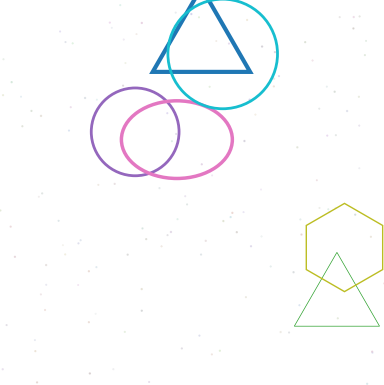[{"shape": "triangle", "thickness": 3, "radius": 0.73, "center": [0.523, 0.886]}, {"shape": "triangle", "thickness": 0.5, "radius": 0.64, "center": [0.875, 0.217]}, {"shape": "circle", "thickness": 2, "radius": 0.57, "center": [0.351, 0.658]}, {"shape": "oval", "thickness": 2.5, "radius": 0.72, "center": [0.459, 0.637]}, {"shape": "hexagon", "thickness": 1, "radius": 0.57, "center": [0.895, 0.357]}, {"shape": "circle", "thickness": 2, "radius": 0.71, "center": [0.578, 0.86]}]